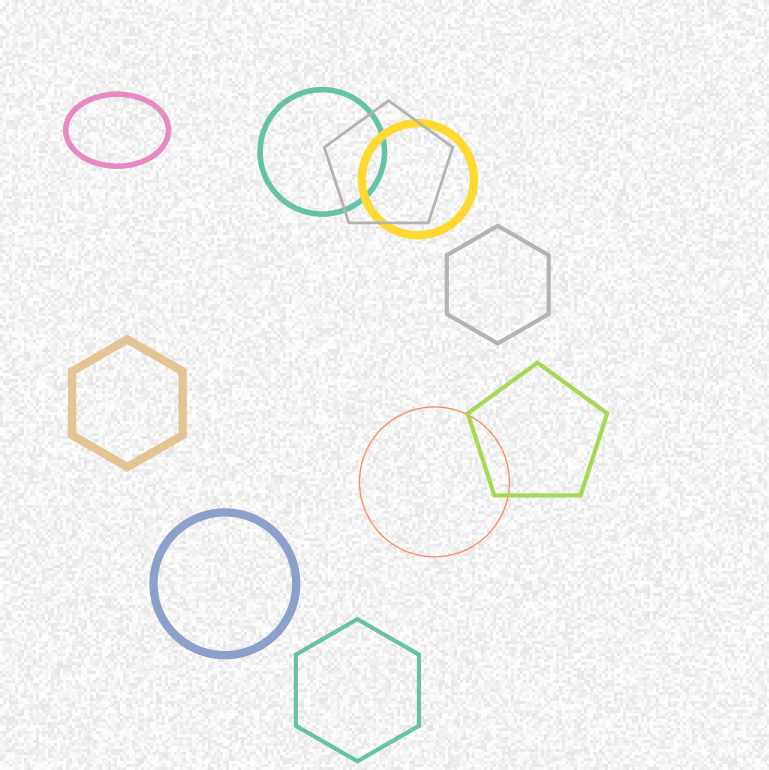[{"shape": "circle", "thickness": 2, "radius": 0.4, "center": [0.419, 0.803]}, {"shape": "hexagon", "thickness": 1.5, "radius": 0.46, "center": [0.464, 0.104]}, {"shape": "circle", "thickness": 0.5, "radius": 0.49, "center": [0.564, 0.374]}, {"shape": "circle", "thickness": 3, "radius": 0.46, "center": [0.292, 0.242]}, {"shape": "oval", "thickness": 2, "radius": 0.33, "center": [0.152, 0.831]}, {"shape": "pentagon", "thickness": 1.5, "radius": 0.48, "center": [0.698, 0.434]}, {"shape": "circle", "thickness": 3, "radius": 0.36, "center": [0.543, 0.767]}, {"shape": "hexagon", "thickness": 3, "radius": 0.41, "center": [0.165, 0.476]}, {"shape": "pentagon", "thickness": 1, "radius": 0.44, "center": [0.505, 0.782]}, {"shape": "hexagon", "thickness": 1.5, "radius": 0.38, "center": [0.646, 0.63]}]